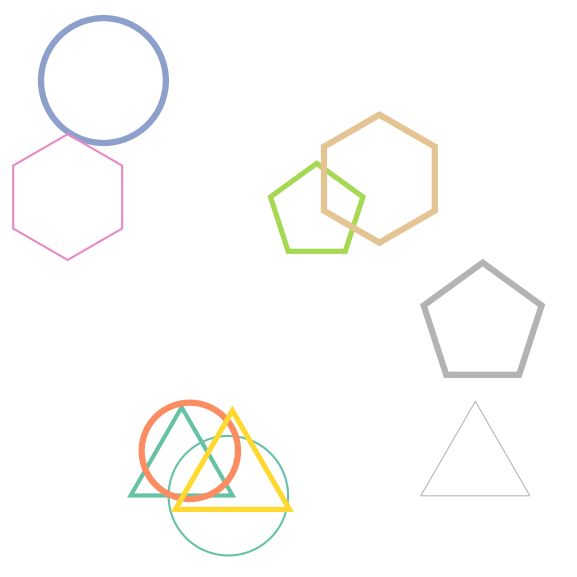[{"shape": "circle", "thickness": 1, "radius": 0.52, "center": [0.395, 0.141]}, {"shape": "triangle", "thickness": 2, "radius": 0.51, "center": [0.315, 0.192]}, {"shape": "circle", "thickness": 3, "radius": 0.42, "center": [0.329, 0.218]}, {"shape": "circle", "thickness": 3, "radius": 0.54, "center": [0.179, 0.86]}, {"shape": "hexagon", "thickness": 1, "radius": 0.54, "center": [0.117, 0.658]}, {"shape": "pentagon", "thickness": 2.5, "radius": 0.42, "center": [0.548, 0.632]}, {"shape": "triangle", "thickness": 2.5, "radius": 0.57, "center": [0.402, 0.174]}, {"shape": "hexagon", "thickness": 3, "radius": 0.55, "center": [0.657, 0.69]}, {"shape": "pentagon", "thickness": 3, "radius": 0.54, "center": [0.836, 0.437]}, {"shape": "triangle", "thickness": 0.5, "radius": 0.55, "center": [0.823, 0.195]}]